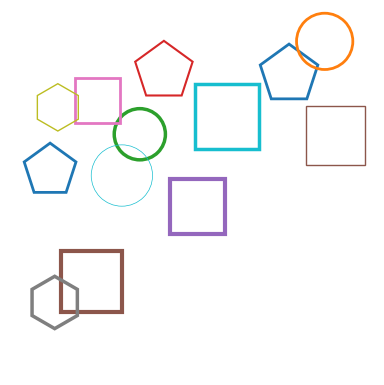[{"shape": "pentagon", "thickness": 2, "radius": 0.35, "center": [0.13, 0.558]}, {"shape": "pentagon", "thickness": 2, "radius": 0.39, "center": [0.751, 0.807]}, {"shape": "circle", "thickness": 2, "radius": 0.37, "center": [0.843, 0.893]}, {"shape": "circle", "thickness": 2.5, "radius": 0.33, "center": [0.363, 0.651]}, {"shape": "pentagon", "thickness": 1.5, "radius": 0.39, "center": [0.426, 0.815]}, {"shape": "square", "thickness": 3, "radius": 0.36, "center": [0.513, 0.463]}, {"shape": "square", "thickness": 3, "radius": 0.39, "center": [0.238, 0.269]}, {"shape": "square", "thickness": 1, "radius": 0.38, "center": [0.87, 0.649]}, {"shape": "square", "thickness": 2, "radius": 0.29, "center": [0.253, 0.739]}, {"shape": "hexagon", "thickness": 2.5, "radius": 0.34, "center": [0.142, 0.214]}, {"shape": "hexagon", "thickness": 1, "radius": 0.31, "center": [0.15, 0.721]}, {"shape": "circle", "thickness": 0.5, "radius": 0.4, "center": [0.317, 0.544]}, {"shape": "square", "thickness": 2.5, "radius": 0.42, "center": [0.59, 0.697]}]